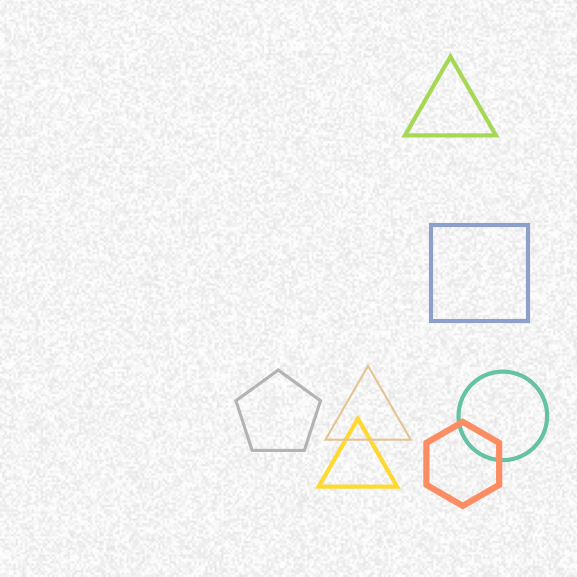[{"shape": "circle", "thickness": 2, "radius": 0.38, "center": [0.871, 0.279]}, {"shape": "hexagon", "thickness": 3, "radius": 0.36, "center": [0.801, 0.196]}, {"shape": "square", "thickness": 2, "radius": 0.42, "center": [0.83, 0.527]}, {"shape": "triangle", "thickness": 2, "radius": 0.45, "center": [0.78, 0.81]}, {"shape": "triangle", "thickness": 2, "radius": 0.39, "center": [0.62, 0.196]}, {"shape": "triangle", "thickness": 1, "radius": 0.43, "center": [0.637, 0.28]}, {"shape": "pentagon", "thickness": 1.5, "radius": 0.38, "center": [0.482, 0.281]}]